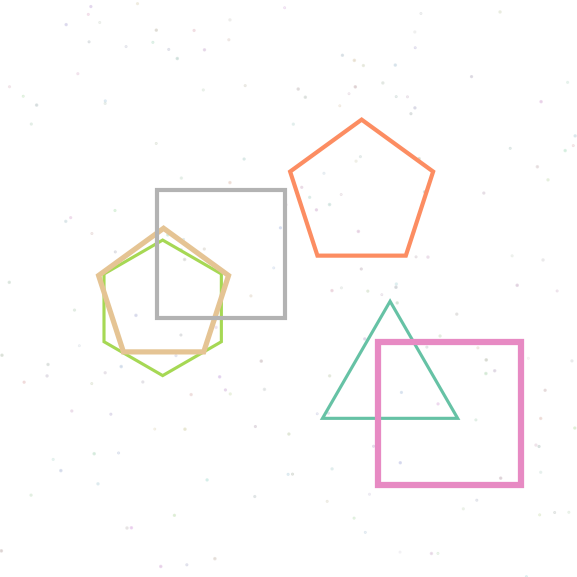[{"shape": "triangle", "thickness": 1.5, "radius": 0.68, "center": [0.675, 0.342]}, {"shape": "pentagon", "thickness": 2, "radius": 0.65, "center": [0.626, 0.662]}, {"shape": "square", "thickness": 3, "radius": 0.62, "center": [0.778, 0.284]}, {"shape": "hexagon", "thickness": 1.5, "radius": 0.59, "center": [0.282, 0.466]}, {"shape": "pentagon", "thickness": 2.5, "radius": 0.59, "center": [0.283, 0.486]}, {"shape": "square", "thickness": 2, "radius": 0.55, "center": [0.382, 0.56]}]